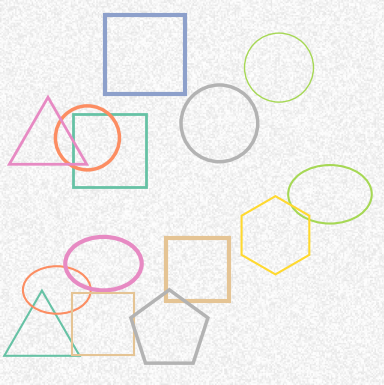[{"shape": "square", "thickness": 2, "radius": 0.47, "center": [0.285, 0.609]}, {"shape": "triangle", "thickness": 1.5, "radius": 0.56, "center": [0.109, 0.132]}, {"shape": "circle", "thickness": 2.5, "radius": 0.42, "center": [0.227, 0.642]}, {"shape": "oval", "thickness": 1.5, "radius": 0.44, "center": [0.148, 0.247]}, {"shape": "square", "thickness": 3, "radius": 0.52, "center": [0.377, 0.858]}, {"shape": "triangle", "thickness": 2, "radius": 0.58, "center": [0.125, 0.631]}, {"shape": "oval", "thickness": 3, "radius": 0.5, "center": [0.269, 0.315]}, {"shape": "circle", "thickness": 1, "radius": 0.45, "center": [0.725, 0.824]}, {"shape": "oval", "thickness": 1.5, "radius": 0.54, "center": [0.857, 0.495]}, {"shape": "hexagon", "thickness": 1.5, "radius": 0.51, "center": [0.715, 0.389]}, {"shape": "square", "thickness": 1.5, "radius": 0.4, "center": [0.268, 0.158]}, {"shape": "square", "thickness": 3, "radius": 0.41, "center": [0.513, 0.3]}, {"shape": "pentagon", "thickness": 2.5, "radius": 0.53, "center": [0.44, 0.142]}, {"shape": "circle", "thickness": 2.5, "radius": 0.5, "center": [0.57, 0.68]}]